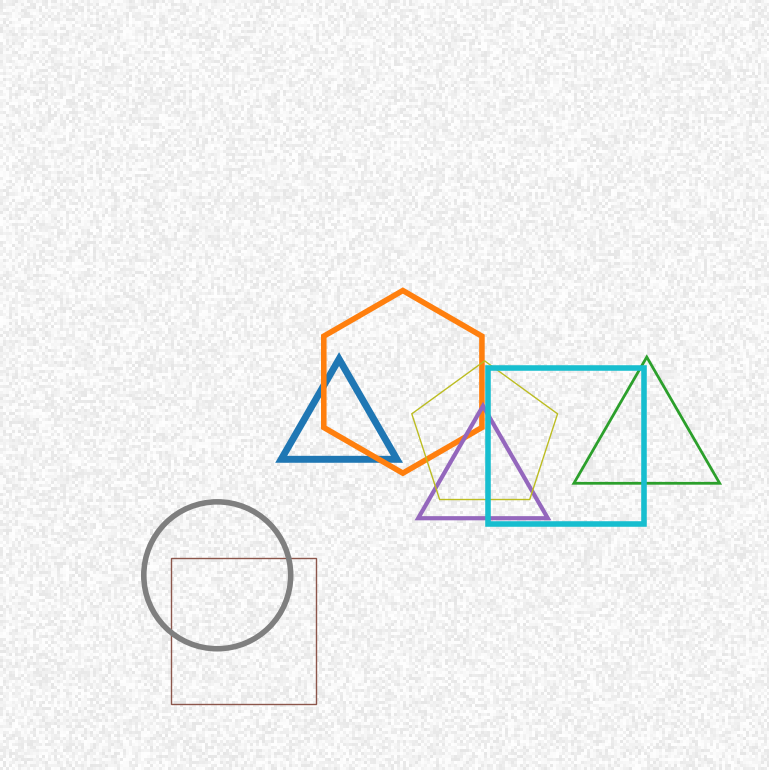[{"shape": "triangle", "thickness": 2.5, "radius": 0.43, "center": [0.44, 0.447]}, {"shape": "hexagon", "thickness": 2, "radius": 0.59, "center": [0.523, 0.504]}, {"shape": "triangle", "thickness": 1, "radius": 0.55, "center": [0.84, 0.427]}, {"shape": "triangle", "thickness": 1.5, "radius": 0.49, "center": [0.627, 0.376]}, {"shape": "square", "thickness": 0.5, "radius": 0.47, "center": [0.316, 0.18]}, {"shape": "circle", "thickness": 2, "radius": 0.48, "center": [0.282, 0.253]}, {"shape": "pentagon", "thickness": 0.5, "radius": 0.5, "center": [0.629, 0.432]}, {"shape": "square", "thickness": 2, "radius": 0.51, "center": [0.735, 0.421]}]